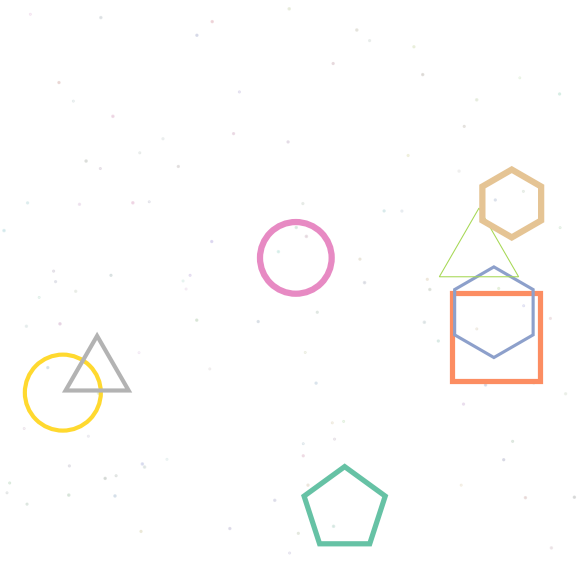[{"shape": "pentagon", "thickness": 2.5, "radius": 0.37, "center": [0.597, 0.117]}, {"shape": "square", "thickness": 2.5, "radius": 0.38, "center": [0.859, 0.416]}, {"shape": "hexagon", "thickness": 1.5, "radius": 0.39, "center": [0.855, 0.459]}, {"shape": "circle", "thickness": 3, "radius": 0.31, "center": [0.512, 0.553]}, {"shape": "triangle", "thickness": 0.5, "radius": 0.4, "center": [0.829, 0.56]}, {"shape": "circle", "thickness": 2, "radius": 0.33, "center": [0.109, 0.319]}, {"shape": "hexagon", "thickness": 3, "radius": 0.29, "center": [0.886, 0.647]}, {"shape": "triangle", "thickness": 2, "radius": 0.32, "center": [0.168, 0.354]}]